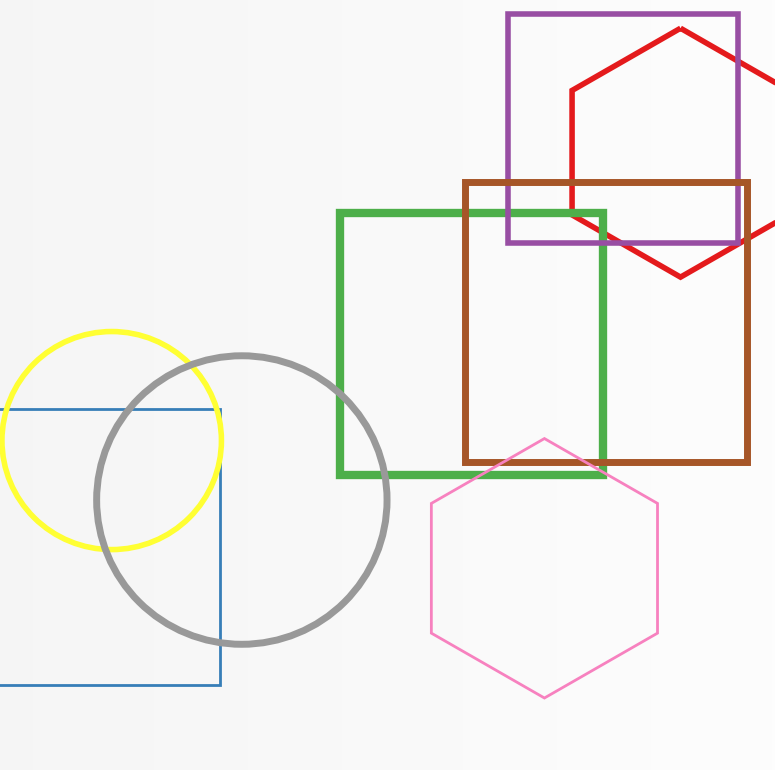[{"shape": "hexagon", "thickness": 2, "radius": 0.81, "center": [0.878, 0.802]}, {"shape": "square", "thickness": 1, "radius": 0.89, "center": [0.105, 0.289]}, {"shape": "square", "thickness": 3, "radius": 0.85, "center": [0.608, 0.554]}, {"shape": "square", "thickness": 2, "radius": 0.74, "center": [0.804, 0.834]}, {"shape": "circle", "thickness": 2, "radius": 0.71, "center": [0.144, 0.428]}, {"shape": "square", "thickness": 2.5, "radius": 0.91, "center": [0.782, 0.581]}, {"shape": "hexagon", "thickness": 1, "radius": 0.84, "center": [0.702, 0.262]}, {"shape": "circle", "thickness": 2.5, "radius": 0.94, "center": [0.312, 0.351]}]